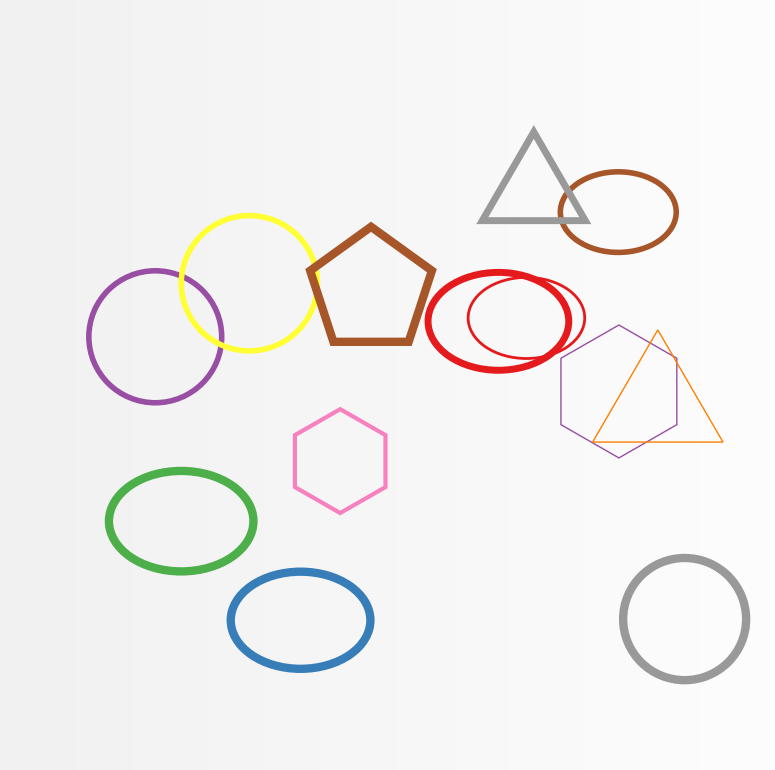[{"shape": "oval", "thickness": 1, "radius": 0.38, "center": [0.679, 0.587]}, {"shape": "oval", "thickness": 2.5, "radius": 0.45, "center": [0.643, 0.583]}, {"shape": "oval", "thickness": 3, "radius": 0.45, "center": [0.388, 0.194]}, {"shape": "oval", "thickness": 3, "radius": 0.47, "center": [0.234, 0.323]}, {"shape": "circle", "thickness": 2, "radius": 0.43, "center": [0.2, 0.563]}, {"shape": "hexagon", "thickness": 0.5, "radius": 0.43, "center": [0.799, 0.492]}, {"shape": "triangle", "thickness": 0.5, "radius": 0.49, "center": [0.849, 0.474]}, {"shape": "circle", "thickness": 2, "radius": 0.44, "center": [0.322, 0.632]}, {"shape": "pentagon", "thickness": 3, "radius": 0.41, "center": [0.479, 0.623]}, {"shape": "oval", "thickness": 2, "radius": 0.37, "center": [0.798, 0.725]}, {"shape": "hexagon", "thickness": 1.5, "radius": 0.34, "center": [0.439, 0.401]}, {"shape": "circle", "thickness": 3, "radius": 0.4, "center": [0.883, 0.196]}, {"shape": "triangle", "thickness": 2.5, "radius": 0.38, "center": [0.689, 0.752]}]